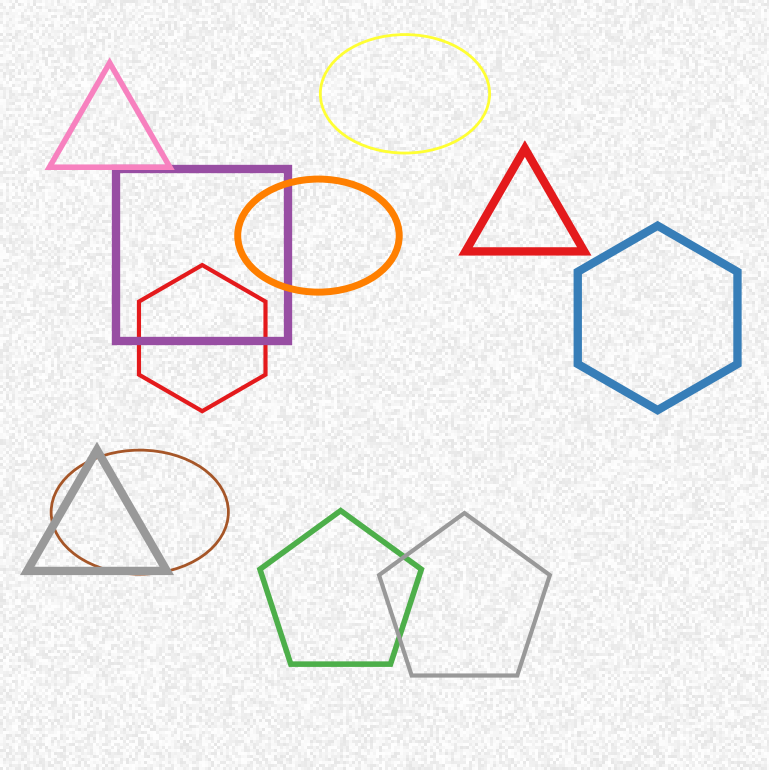[{"shape": "triangle", "thickness": 3, "radius": 0.45, "center": [0.682, 0.718]}, {"shape": "hexagon", "thickness": 1.5, "radius": 0.47, "center": [0.263, 0.561]}, {"shape": "hexagon", "thickness": 3, "radius": 0.6, "center": [0.854, 0.587]}, {"shape": "pentagon", "thickness": 2, "radius": 0.55, "center": [0.442, 0.227]}, {"shape": "square", "thickness": 3, "radius": 0.56, "center": [0.262, 0.669]}, {"shape": "oval", "thickness": 2.5, "radius": 0.52, "center": [0.414, 0.694]}, {"shape": "oval", "thickness": 1, "radius": 0.55, "center": [0.526, 0.878]}, {"shape": "oval", "thickness": 1, "radius": 0.58, "center": [0.181, 0.335]}, {"shape": "triangle", "thickness": 2, "radius": 0.45, "center": [0.142, 0.828]}, {"shape": "triangle", "thickness": 3, "radius": 0.52, "center": [0.126, 0.311]}, {"shape": "pentagon", "thickness": 1.5, "radius": 0.58, "center": [0.603, 0.217]}]